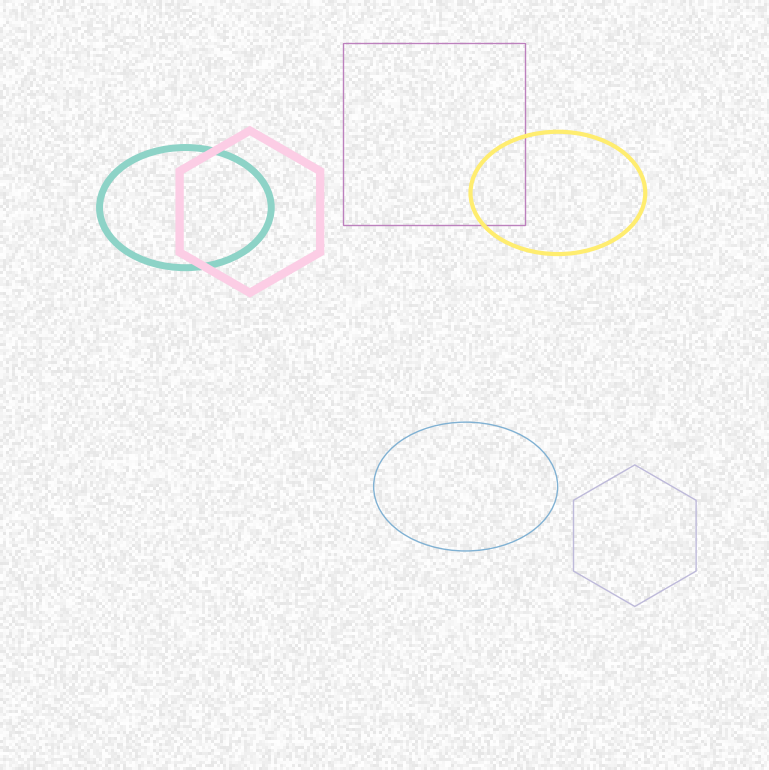[{"shape": "oval", "thickness": 2.5, "radius": 0.56, "center": [0.241, 0.73]}, {"shape": "hexagon", "thickness": 0.5, "radius": 0.46, "center": [0.824, 0.304]}, {"shape": "oval", "thickness": 0.5, "radius": 0.6, "center": [0.605, 0.368]}, {"shape": "hexagon", "thickness": 3, "radius": 0.53, "center": [0.325, 0.725]}, {"shape": "square", "thickness": 0.5, "radius": 0.59, "center": [0.564, 0.826]}, {"shape": "oval", "thickness": 1.5, "radius": 0.57, "center": [0.725, 0.749]}]